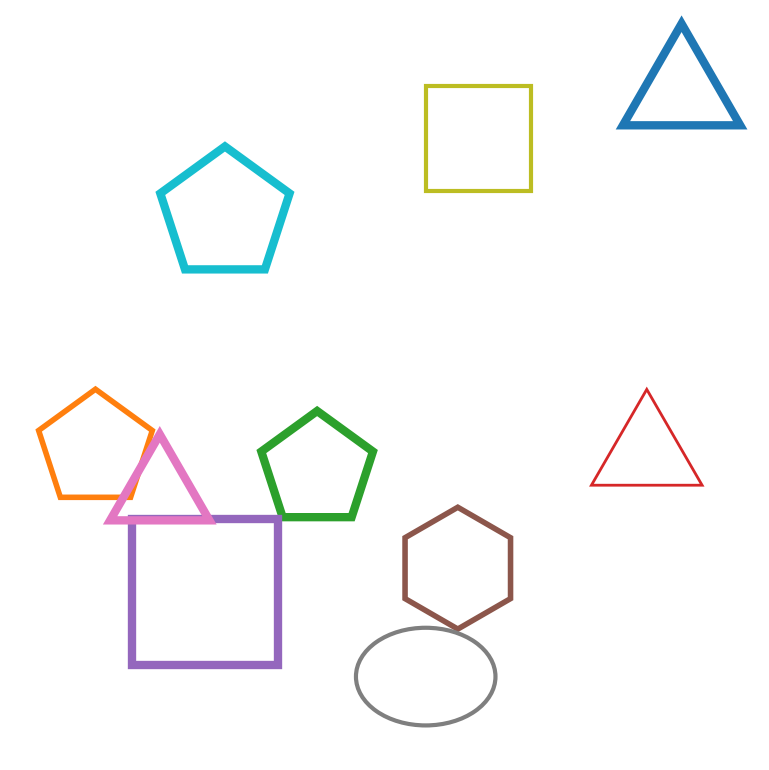[{"shape": "triangle", "thickness": 3, "radius": 0.44, "center": [0.885, 0.881]}, {"shape": "pentagon", "thickness": 2, "radius": 0.39, "center": [0.124, 0.417]}, {"shape": "pentagon", "thickness": 3, "radius": 0.38, "center": [0.412, 0.39]}, {"shape": "triangle", "thickness": 1, "radius": 0.41, "center": [0.84, 0.411]}, {"shape": "square", "thickness": 3, "radius": 0.47, "center": [0.266, 0.231]}, {"shape": "hexagon", "thickness": 2, "radius": 0.4, "center": [0.595, 0.262]}, {"shape": "triangle", "thickness": 3, "radius": 0.37, "center": [0.207, 0.361]}, {"shape": "oval", "thickness": 1.5, "radius": 0.45, "center": [0.553, 0.121]}, {"shape": "square", "thickness": 1.5, "radius": 0.34, "center": [0.622, 0.82]}, {"shape": "pentagon", "thickness": 3, "radius": 0.44, "center": [0.292, 0.722]}]